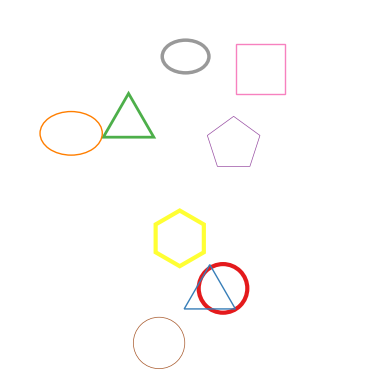[{"shape": "circle", "thickness": 3, "radius": 0.32, "center": [0.579, 0.251]}, {"shape": "triangle", "thickness": 1, "radius": 0.38, "center": [0.545, 0.236]}, {"shape": "triangle", "thickness": 2, "radius": 0.38, "center": [0.334, 0.682]}, {"shape": "pentagon", "thickness": 0.5, "radius": 0.36, "center": [0.607, 0.626]}, {"shape": "oval", "thickness": 1, "radius": 0.4, "center": [0.185, 0.654]}, {"shape": "hexagon", "thickness": 3, "radius": 0.36, "center": [0.467, 0.381]}, {"shape": "circle", "thickness": 0.5, "radius": 0.33, "center": [0.413, 0.109]}, {"shape": "square", "thickness": 1, "radius": 0.32, "center": [0.676, 0.821]}, {"shape": "oval", "thickness": 2.5, "radius": 0.3, "center": [0.482, 0.853]}]